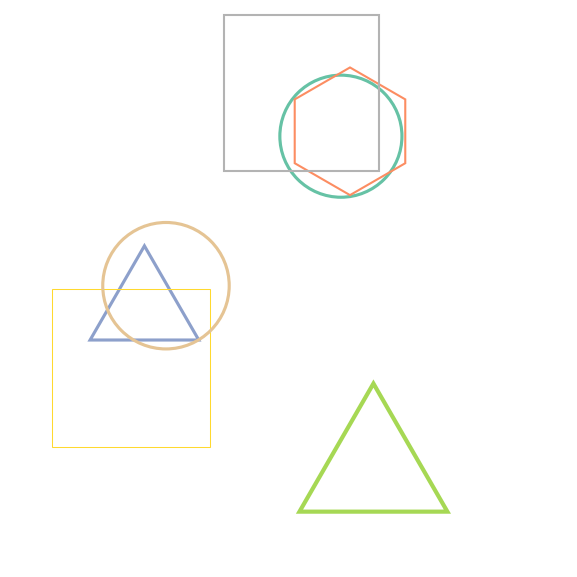[{"shape": "circle", "thickness": 1.5, "radius": 0.53, "center": [0.59, 0.763]}, {"shape": "hexagon", "thickness": 1, "radius": 0.55, "center": [0.606, 0.772]}, {"shape": "triangle", "thickness": 1.5, "radius": 0.54, "center": [0.25, 0.465]}, {"shape": "triangle", "thickness": 2, "radius": 0.74, "center": [0.647, 0.187]}, {"shape": "square", "thickness": 0.5, "radius": 0.68, "center": [0.227, 0.362]}, {"shape": "circle", "thickness": 1.5, "radius": 0.55, "center": [0.287, 0.504]}, {"shape": "square", "thickness": 1, "radius": 0.67, "center": [0.522, 0.838]}]